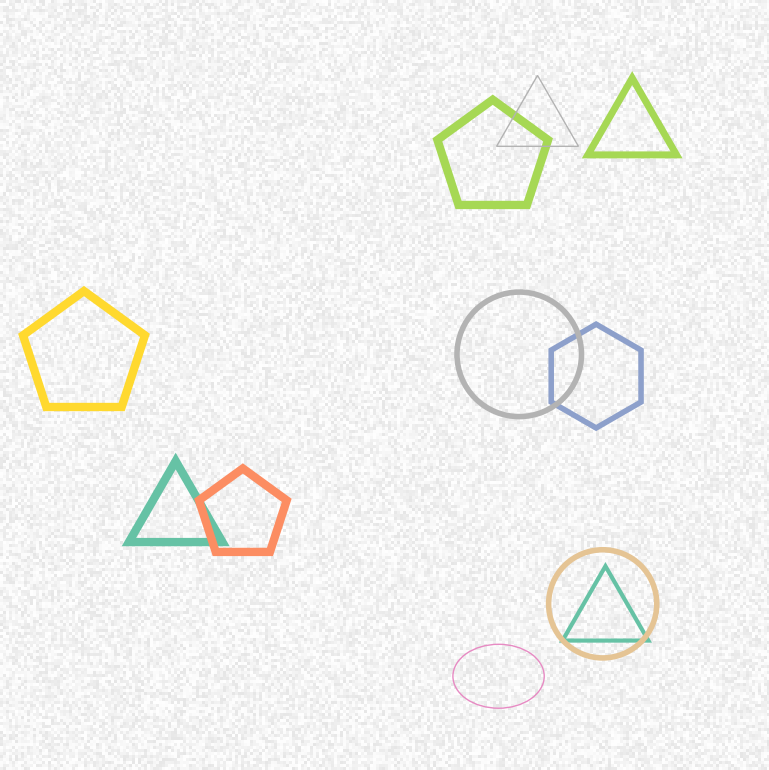[{"shape": "triangle", "thickness": 1.5, "radius": 0.32, "center": [0.786, 0.2]}, {"shape": "triangle", "thickness": 3, "radius": 0.35, "center": [0.228, 0.331]}, {"shape": "pentagon", "thickness": 3, "radius": 0.3, "center": [0.315, 0.332]}, {"shape": "hexagon", "thickness": 2, "radius": 0.34, "center": [0.774, 0.512]}, {"shape": "oval", "thickness": 0.5, "radius": 0.3, "center": [0.647, 0.122]}, {"shape": "triangle", "thickness": 2.5, "radius": 0.33, "center": [0.821, 0.832]}, {"shape": "pentagon", "thickness": 3, "radius": 0.38, "center": [0.64, 0.795]}, {"shape": "pentagon", "thickness": 3, "radius": 0.42, "center": [0.109, 0.539]}, {"shape": "circle", "thickness": 2, "radius": 0.35, "center": [0.783, 0.216]}, {"shape": "triangle", "thickness": 0.5, "radius": 0.31, "center": [0.698, 0.841]}, {"shape": "circle", "thickness": 2, "radius": 0.4, "center": [0.674, 0.54]}]